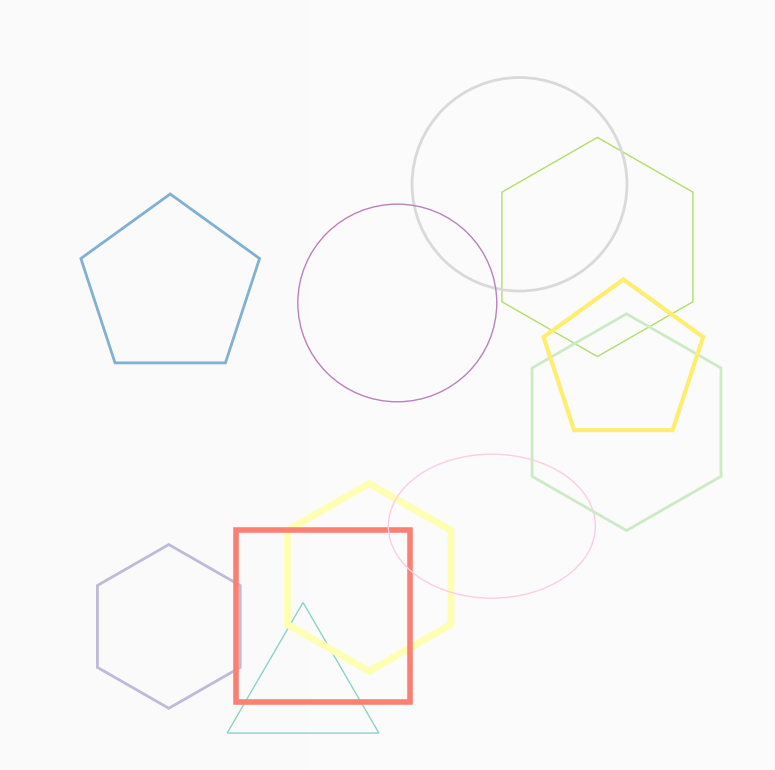[{"shape": "triangle", "thickness": 0.5, "radius": 0.57, "center": [0.391, 0.104]}, {"shape": "hexagon", "thickness": 2.5, "radius": 0.61, "center": [0.476, 0.25]}, {"shape": "hexagon", "thickness": 1, "radius": 0.53, "center": [0.218, 0.186]}, {"shape": "square", "thickness": 2, "radius": 0.56, "center": [0.417, 0.2]}, {"shape": "pentagon", "thickness": 1, "radius": 0.61, "center": [0.22, 0.627]}, {"shape": "hexagon", "thickness": 0.5, "radius": 0.71, "center": [0.771, 0.679]}, {"shape": "oval", "thickness": 0.5, "radius": 0.67, "center": [0.635, 0.317]}, {"shape": "circle", "thickness": 1, "radius": 0.69, "center": [0.67, 0.761]}, {"shape": "circle", "thickness": 0.5, "radius": 0.64, "center": [0.513, 0.607]}, {"shape": "hexagon", "thickness": 1, "radius": 0.7, "center": [0.808, 0.452]}, {"shape": "pentagon", "thickness": 1.5, "radius": 0.54, "center": [0.804, 0.529]}]